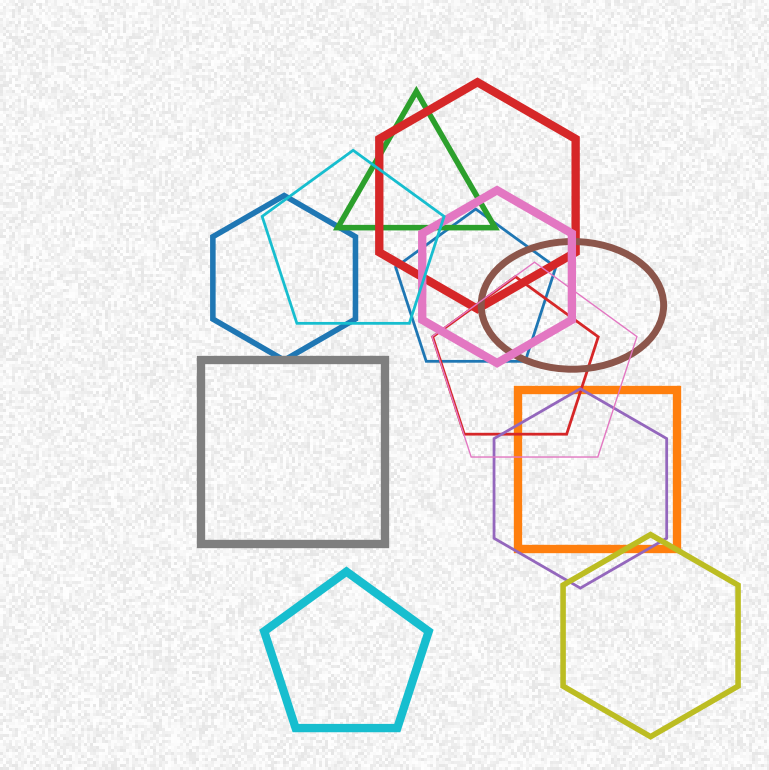[{"shape": "hexagon", "thickness": 2, "radius": 0.53, "center": [0.369, 0.639]}, {"shape": "pentagon", "thickness": 1, "radius": 0.55, "center": [0.618, 0.619]}, {"shape": "square", "thickness": 3, "radius": 0.51, "center": [0.776, 0.39]}, {"shape": "triangle", "thickness": 2, "radius": 0.59, "center": [0.541, 0.763]}, {"shape": "hexagon", "thickness": 3, "radius": 0.74, "center": [0.62, 0.746]}, {"shape": "pentagon", "thickness": 1, "radius": 0.57, "center": [0.669, 0.528]}, {"shape": "hexagon", "thickness": 1, "radius": 0.65, "center": [0.754, 0.366]}, {"shape": "oval", "thickness": 2.5, "radius": 0.59, "center": [0.743, 0.603]}, {"shape": "pentagon", "thickness": 0.5, "radius": 0.7, "center": [0.694, 0.52]}, {"shape": "hexagon", "thickness": 3, "radius": 0.56, "center": [0.646, 0.641]}, {"shape": "square", "thickness": 3, "radius": 0.6, "center": [0.38, 0.413]}, {"shape": "hexagon", "thickness": 2, "radius": 0.66, "center": [0.845, 0.175]}, {"shape": "pentagon", "thickness": 3, "radius": 0.56, "center": [0.45, 0.145]}, {"shape": "pentagon", "thickness": 1, "radius": 0.62, "center": [0.459, 0.681]}]